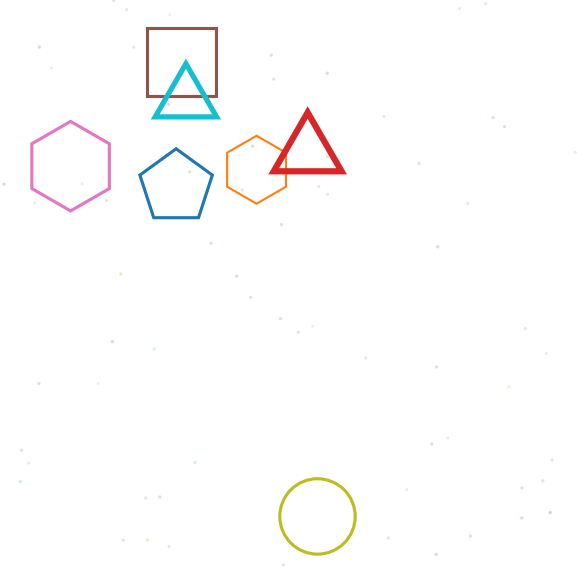[{"shape": "pentagon", "thickness": 1.5, "radius": 0.33, "center": [0.305, 0.676]}, {"shape": "hexagon", "thickness": 1, "radius": 0.29, "center": [0.444, 0.705]}, {"shape": "triangle", "thickness": 3, "radius": 0.34, "center": [0.533, 0.736]}, {"shape": "square", "thickness": 1.5, "radius": 0.3, "center": [0.315, 0.892]}, {"shape": "hexagon", "thickness": 1.5, "radius": 0.39, "center": [0.122, 0.711]}, {"shape": "circle", "thickness": 1.5, "radius": 0.33, "center": [0.55, 0.105]}, {"shape": "triangle", "thickness": 2.5, "radius": 0.31, "center": [0.322, 0.827]}]